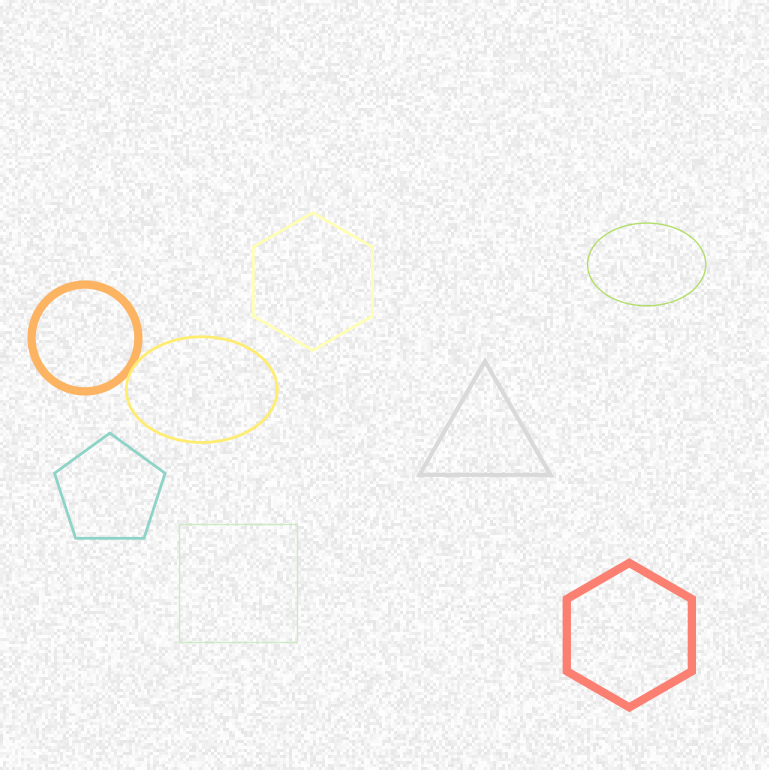[{"shape": "pentagon", "thickness": 1, "radius": 0.38, "center": [0.143, 0.362]}, {"shape": "hexagon", "thickness": 1, "radius": 0.45, "center": [0.406, 0.634]}, {"shape": "hexagon", "thickness": 3, "radius": 0.47, "center": [0.817, 0.175]}, {"shape": "circle", "thickness": 3, "radius": 0.35, "center": [0.11, 0.561]}, {"shape": "oval", "thickness": 0.5, "radius": 0.38, "center": [0.84, 0.657]}, {"shape": "triangle", "thickness": 1.5, "radius": 0.49, "center": [0.63, 0.432]}, {"shape": "square", "thickness": 0.5, "radius": 0.38, "center": [0.309, 0.243]}, {"shape": "oval", "thickness": 1, "radius": 0.49, "center": [0.262, 0.494]}]